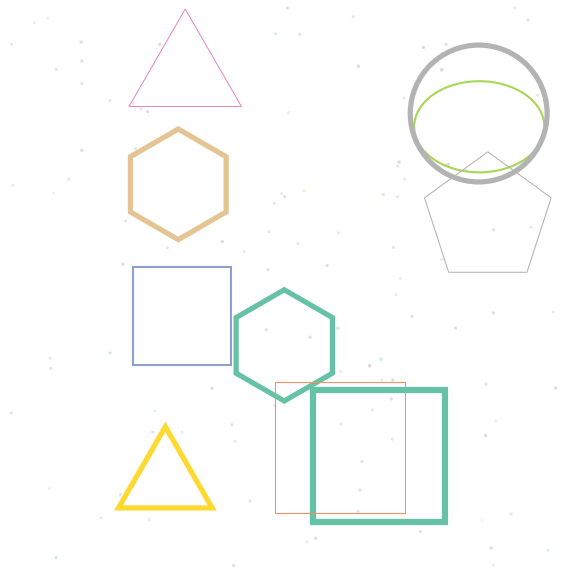[{"shape": "square", "thickness": 3, "radius": 0.57, "center": [0.657, 0.209]}, {"shape": "hexagon", "thickness": 2.5, "radius": 0.48, "center": [0.492, 0.401]}, {"shape": "square", "thickness": 0.5, "radius": 0.57, "center": [0.589, 0.225]}, {"shape": "square", "thickness": 1, "radius": 0.42, "center": [0.315, 0.452]}, {"shape": "triangle", "thickness": 0.5, "radius": 0.56, "center": [0.321, 0.871]}, {"shape": "oval", "thickness": 1, "radius": 0.56, "center": [0.83, 0.78]}, {"shape": "triangle", "thickness": 2.5, "radius": 0.47, "center": [0.286, 0.166]}, {"shape": "hexagon", "thickness": 2.5, "radius": 0.48, "center": [0.309, 0.68]}, {"shape": "circle", "thickness": 2.5, "radius": 0.59, "center": [0.829, 0.803]}, {"shape": "pentagon", "thickness": 0.5, "radius": 0.58, "center": [0.845, 0.621]}]